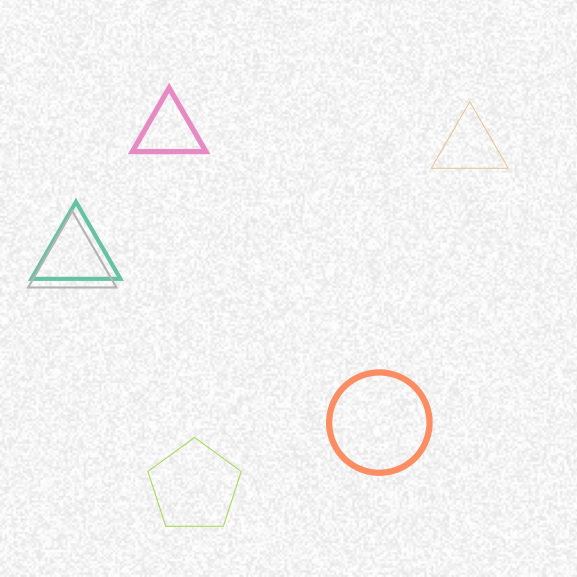[{"shape": "triangle", "thickness": 2, "radius": 0.44, "center": [0.132, 0.561]}, {"shape": "circle", "thickness": 3, "radius": 0.43, "center": [0.657, 0.267]}, {"shape": "triangle", "thickness": 2.5, "radius": 0.37, "center": [0.293, 0.773]}, {"shape": "pentagon", "thickness": 0.5, "radius": 0.42, "center": [0.337, 0.157]}, {"shape": "triangle", "thickness": 0.5, "radius": 0.38, "center": [0.813, 0.746]}, {"shape": "triangle", "thickness": 1, "radius": 0.44, "center": [0.125, 0.545]}]